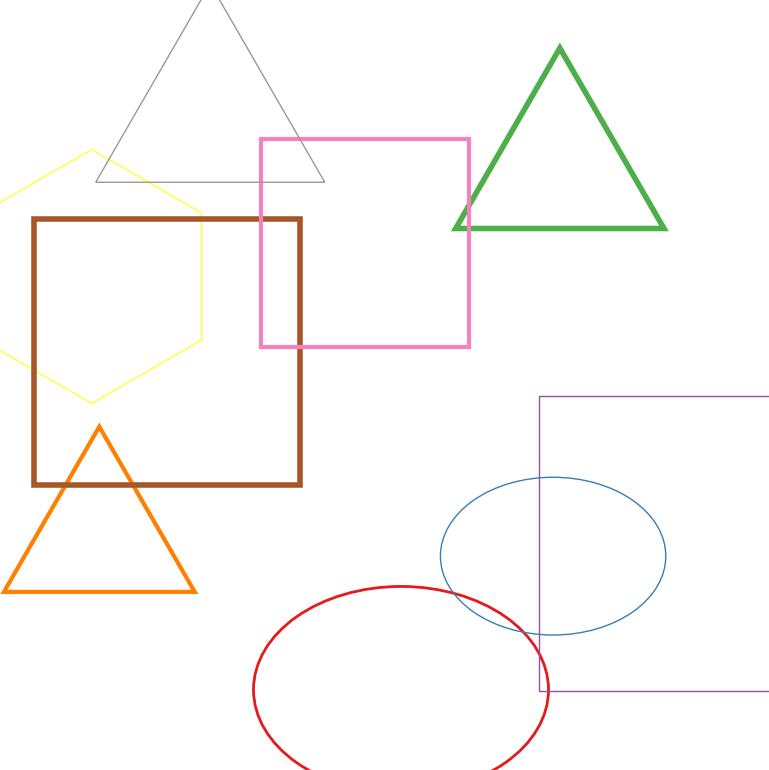[{"shape": "oval", "thickness": 1, "radius": 0.96, "center": [0.521, 0.104]}, {"shape": "oval", "thickness": 0.5, "radius": 0.73, "center": [0.718, 0.278]}, {"shape": "triangle", "thickness": 2, "radius": 0.78, "center": [0.727, 0.781]}, {"shape": "square", "thickness": 0.5, "radius": 0.96, "center": [0.891, 0.294]}, {"shape": "triangle", "thickness": 1.5, "radius": 0.72, "center": [0.129, 0.303]}, {"shape": "hexagon", "thickness": 0.5, "radius": 0.82, "center": [0.119, 0.641]}, {"shape": "square", "thickness": 2, "radius": 0.86, "center": [0.216, 0.542]}, {"shape": "square", "thickness": 1.5, "radius": 0.68, "center": [0.474, 0.684]}, {"shape": "triangle", "thickness": 0.5, "radius": 0.86, "center": [0.273, 0.849]}]